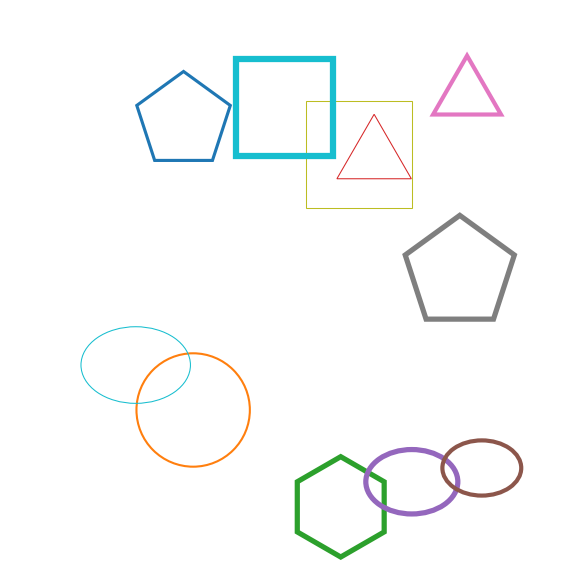[{"shape": "pentagon", "thickness": 1.5, "radius": 0.43, "center": [0.318, 0.79]}, {"shape": "circle", "thickness": 1, "radius": 0.49, "center": [0.334, 0.289]}, {"shape": "hexagon", "thickness": 2.5, "radius": 0.43, "center": [0.59, 0.121]}, {"shape": "triangle", "thickness": 0.5, "radius": 0.37, "center": [0.648, 0.727]}, {"shape": "oval", "thickness": 2.5, "radius": 0.4, "center": [0.713, 0.165]}, {"shape": "oval", "thickness": 2, "radius": 0.34, "center": [0.834, 0.189]}, {"shape": "triangle", "thickness": 2, "radius": 0.34, "center": [0.809, 0.835]}, {"shape": "pentagon", "thickness": 2.5, "radius": 0.5, "center": [0.796, 0.527]}, {"shape": "square", "thickness": 0.5, "radius": 0.46, "center": [0.621, 0.732]}, {"shape": "square", "thickness": 3, "radius": 0.42, "center": [0.492, 0.813]}, {"shape": "oval", "thickness": 0.5, "radius": 0.47, "center": [0.235, 0.367]}]